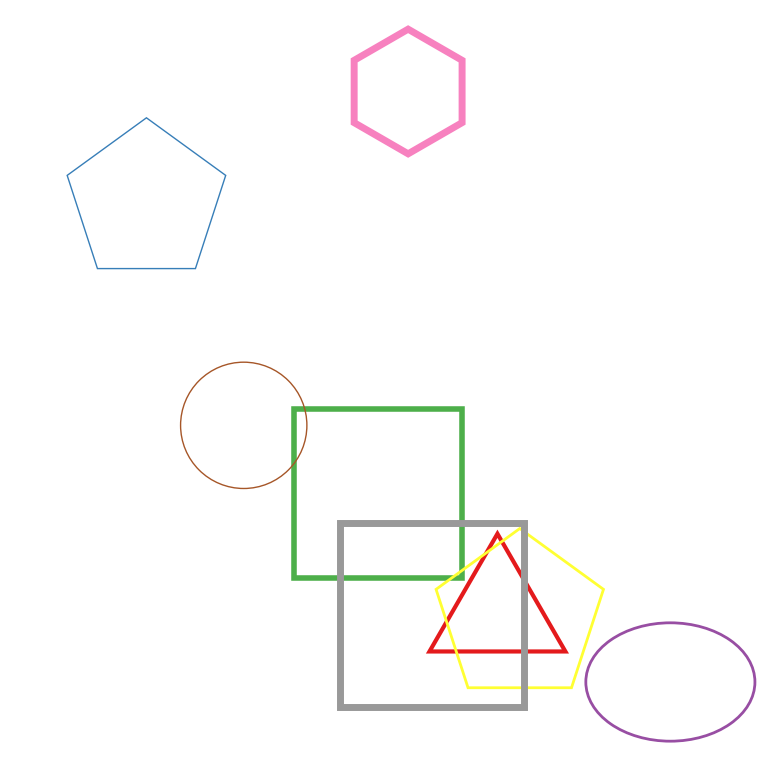[{"shape": "triangle", "thickness": 1.5, "radius": 0.51, "center": [0.646, 0.205]}, {"shape": "pentagon", "thickness": 0.5, "radius": 0.54, "center": [0.19, 0.739]}, {"shape": "square", "thickness": 2, "radius": 0.55, "center": [0.491, 0.359]}, {"shape": "oval", "thickness": 1, "radius": 0.55, "center": [0.871, 0.114]}, {"shape": "pentagon", "thickness": 1, "radius": 0.57, "center": [0.675, 0.199]}, {"shape": "circle", "thickness": 0.5, "radius": 0.41, "center": [0.317, 0.448]}, {"shape": "hexagon", "thickness": 2.5, "radius": 0.4, "center": [0.53, 0.881]}, {"shape": "square", "thickness": 2.5, "radius": 0.6, "center": [0.561, 0.201]}]